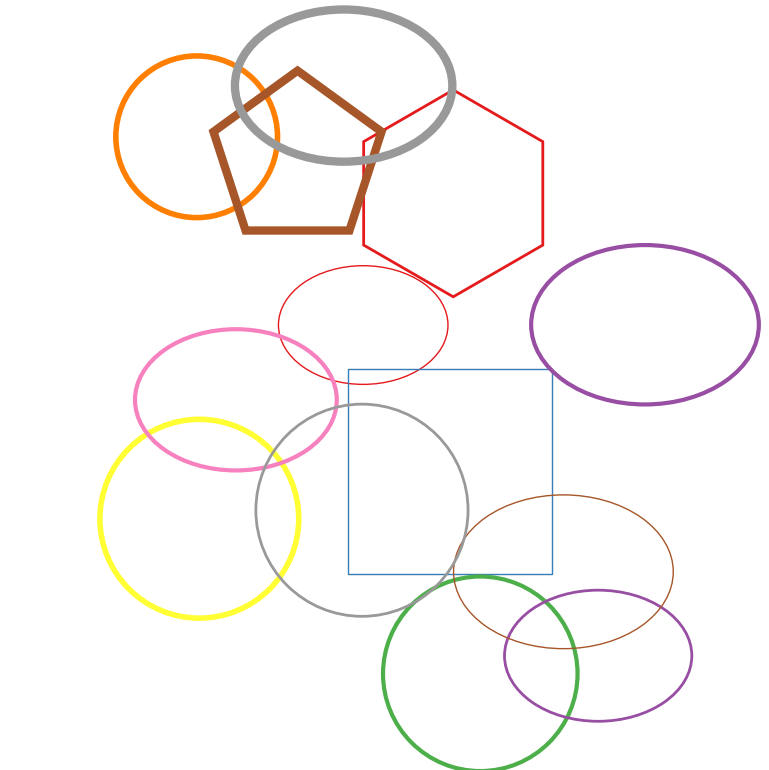[{"shape": "hexagon", "thickness": 1, "radius": 0.67, "center": [0.589, 0.749]}, {"shape": "oval", "thickness": 0.5, "radius": 0.55, "center": [0.472, 0.578]}, {"shape": "square", "thickness": 0.5, "radius": 0.67, "center": [0.584, 0.388]}, {"shape": "circle", "thickness": 1.5, "radius": 0.63, "center": [0.624, 0.125]}, {"shape": "oval", "thickness": 1.5, "radius": 0.74, "center": [0.838, 0.578]}, {"shape": "oval", "thickness": 1, "radius": 0.61, "center": [0.777, 0.148]}, {"shape": "circle", "thickness": 2, "radius": 0.52, "center": [0.255, 0.822]}, {"shape": "circle", "thickness": 2, "radius": 0.65, "center": [0.259, 0.326]}, {"shape": "oval", "thickness": 0.5, "radius": 0.71, "center": [0.732, 0.257]}, {"shape": "pentagon", "thickness": 3, "radius": 0.57, "center": [0.386, 0.793]}, {"shape": "oval", "thickness": 1.5, "radius": 0.66, "center": [0.306, 0.481]}, {"shape": "oval", "thickness": 3, "radius": 0.71, "center": [0.446, 0.889]}, {"shape": "circle", "thickness": 1, "radius": 0.69, "center": [0.47, 0.337]}]